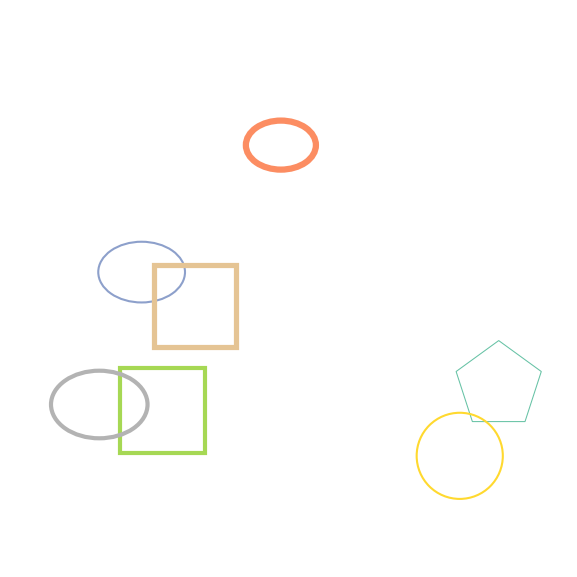[{"shape": "pentagon", "thickness": 0.5, "radius": 0.39, "center": [0.864, 0.332]}, {"shape": "oval", "thickness": 3, "radius": 0.3, "center": [0.486, 0.748]}, {"shape": "oval", "thickness": 1, "radius": 0.38, "center": [0.245, 0.528]}, {"shape": "square", "thickness": 2, "radius": 0.37, "center": [0.281, 0.288]}, {"shape": "circle", "thickness": 1, "radius": 0.37, "center": [0.796, 0.21]}, {"shape": "square", "thickness": 2.5, "radius": 0.35, "center": [0.337, 0.469]}, {"shape": "oval", "thickness": 2, "radius": 0.42, "center": [0.172, 0.299]}]